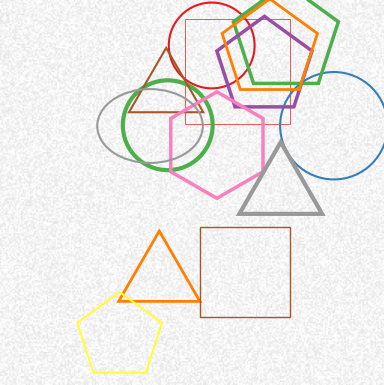[{"shape": "square", "thickness": 0.5, "radius": 0.68, "center": [0.618, 0.813]}, {"shape": "circle", "thickness": 1.5, "radius": 0.56, "center": [0.55, 0.882]}, {"shape": "circle", "thickness": 1.5, "radius": 0.7, "center": [0.867, 0.673]}, {"shape": "pentagon", "thickness": 2.5, "radius": 0.72, "center": [0.743, 0.899]}, {"shape": "circle", "thickness": 3, "radius": 0.58, "center": [0.436, 0.675]}, {"shape": "pentagon", "thickness": 2.5, "radius": 0.65, "center": [0.687, 0.828]}, {"shape": "triangle", "thickness": 2, "radius": 0.61, "center": [0.414, 0.278]}, {"shape": "pentagon", "thickness": 2, "radius": 0.65, "center": [0.701, 0.873]}, {"shape": "pentagon", "thickness": 1.5, "radius": 0.58, "center": [0.311, 0.126]}, {"shape": "triangle", "thickness": 1.5, "radius": 0.56, "center": [0.432, 0.764]}, {"shape": "square", "thickness": 1, "radius": 0.58, "center": [0.637, 0.294]}, {"shape": "hexagon", "thickness": 2.5, "radius": 0.69, "center": [0.563, 0.623]}, {"shape": "oval", "thickness": 1.5, "radius": 0.69, "center": [0.39, 0.673]}, {"shape": "triangle", "thickness": 3, "radius": 0.62, "center": [0.729, 0.507]}]